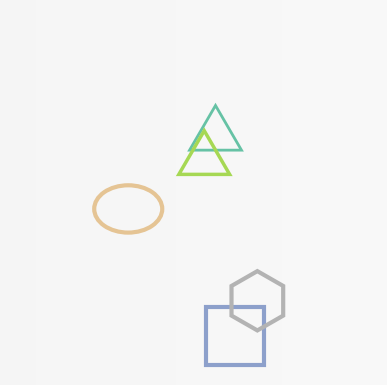[{"shape": "triangle", "thickness": 2, "radius": 0.39, "center": [0.556, 0.649]}, {"shape": "square", "thickness": 3, "radius": 0.37, "center": [0.606, 0.127]}, {"shape": "triangle", "thickness": 2.5, "radius": 0.38, "center": [0.527, 0.585]}, {"shape": "oval", "thickness": 3, "radius": 0.44, "center": [0.331, 0.457]}, {"shape": "hexagon", "thickness": 3, "radius": 0.39, "center": [0.664, 0.219]}]